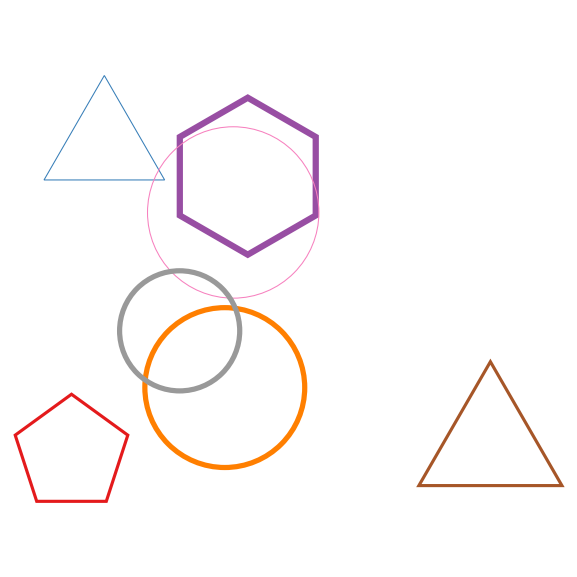[{"shape": "pentagon", "thickness": 1.5, "radius": 0.51, "center": [0.124, 0.214]}, {"shape": "triangle", "thickness": 0.5, "radius": 0.6, "center": [0.181, 0.748]}, {"shape": "hexagon", "thickness": 3, "radius": 0.68, "center": [0.429, 0.694]}, {"shape": "circle", "thickness": 2.5, "radius": 0.69, "center": [0.389, 0.328]}, {"shape": "triangle", "thickness": 1.5, "radius": 0.72, "center": [0.849, 0.23]}, {"shape": "circle", "thickness": 0.5, "radius": 0.74, "center": [0.404, 0.631]}, {"shape": "circle", "thickness": 2.5, "radius": 0.52, "center": [0.311, 0.426]}]